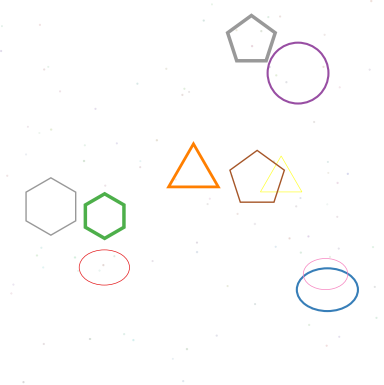[{"shape": "oval", "thickness": 0.5, "radius": 0.33, "center": [0.271, 0.305]}, {"shape": "oval", "thickness": 1.5, "radius": 0.4, "center": [0.85, 0.248]}, {"shape": "hexagon", "thickness": 2.5, "radius": 0.29, "center": [0.272, 0.439]}, {"shape": "circle", "thickness": 1.5, "radius": 0.4, "center": [0.774, 0.81]}, {"shape": "triangle", "thickness": 2, "radius": 0.37, "center": [0.502, 0.552]}, {"shape": "triangle", "thickness": 0.5, "radius": 0.31, "center": [0.73, 0.533]}, {"shape": "pentagon", "thickness": 1, "radius": 0.37, "center": [0.668, 0.535]}, {"shape": "oval", "thickness": 0.5, "radius": 0.29, "center": [0.846, 0.288]}, {"shape": "pentagon", "thickness": 2.5, "radius": 0.32, "center": [0.653, 0.895]}, {"shape": "hexagon", "thickness": 1, "radius": 0.37, "center": [0.132, 0.464]}]